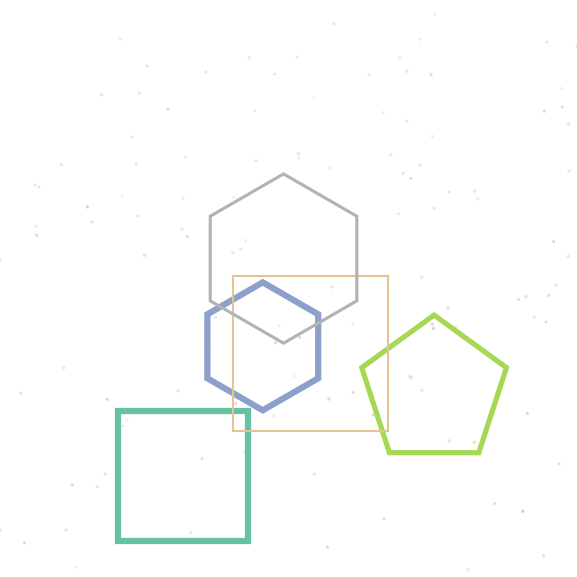[{"shape": "square", "thickness": 3, "radius": 0.56, "center": [0.317, 0.175]}, {"shape": "hexagon", "thickness": 3, "radius": 0.55, "center": [0.455, 0.399]}, {"shape": "pentagon", "thickness": 2.5, "radius": 0.66, "center": [0.752, 0.322]}, {"shape": "square", "thickness": 1, "radius": 0.67, "center": [0.538, 0.387]}, {"shape": "hexagon", "thickness": 1.5, "radius": 0.73, "center": [0.491, 0.551]}]